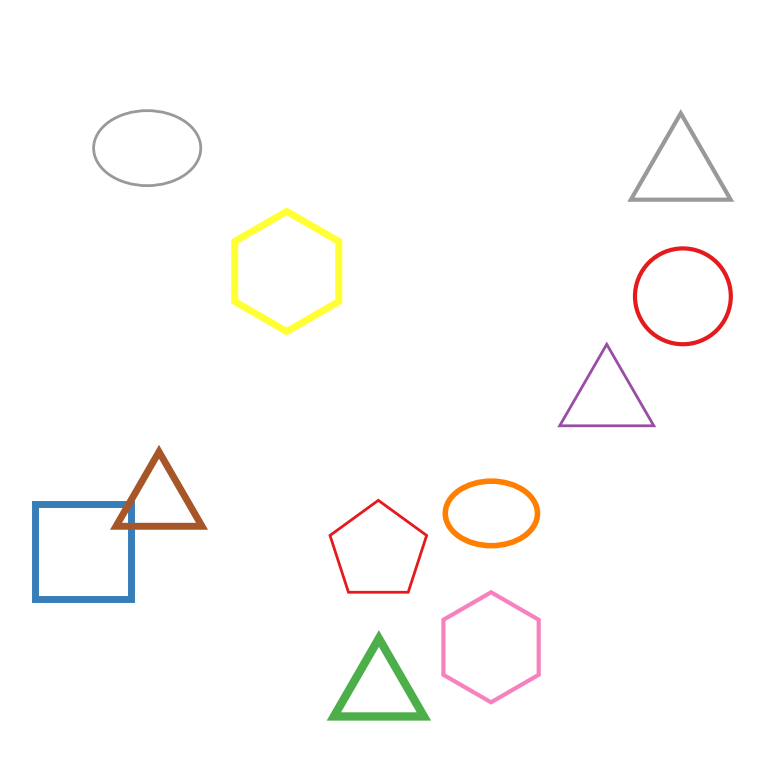[{"shape": "circle", "thickness": 1.5, "radius": 0.31, "center": [0.887, 0.615]}, {"shape": "pentagon", "thickness": 1, "radius": 0.33, "center": [0.491, 0.284]}, {"shape": "square", "thickness": 2.5, "radius": 0.31, "center": [0.108, 0.284]}, {"shape": "triangle", "thickness": 3, "radius": 0.34, "center": [0.492, 0.103]}, {"shape": "triangle", "thickness": 1, "radius": 0.35, "center": [0.788, 0.482]}, {"shape": "oval", "thickness": 2, "radius": 0.3, "center": [0.638, 0.333]}, {"shape": "hexagon", "thickness": 2.5, "radius": 0.39, "center": [0.372, 0.647]}, {"shape": "triangle", "thickness": 2.5, "radius": 0.32, "center": [0.207, 0.349]}, {"shape": "hexagon", "thickness": 1.5, "radius": 0.36, "center": [0.638, 0.159]}, {"shape": "oval", "thickness": 1, "radius": 0.35, "center": [0.191, 0.808]}, {"shape": "triangle", "thickness": 1.5, "radius": 0.37, "center": [0.884, 0.778]}]